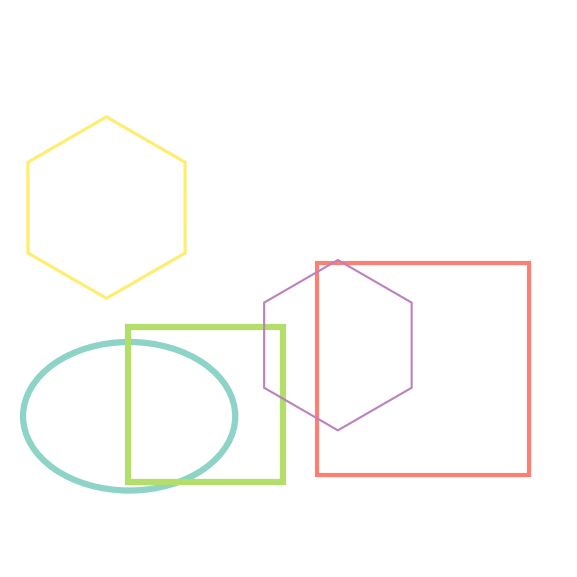[{"shape": "oval", "thickness": 3, "radius": 0.92, "center": [0.224, 0.278]}, {"shape": "square", "thickness": 2, "radius": 0.92, "center": [0.732, 0.36]}, {"shape": "square", "thickness": 3, "radius": 0.67, "center": [0.355, 0.298]}, {"shape": "hexagon", "thickness": 1, "radius": 0.74, "center": [0.585, 0.401]}, {"shape": "hexagon", "thickness": 1.5, "radius": 0.79, "center": [0.184, 0.64]}]